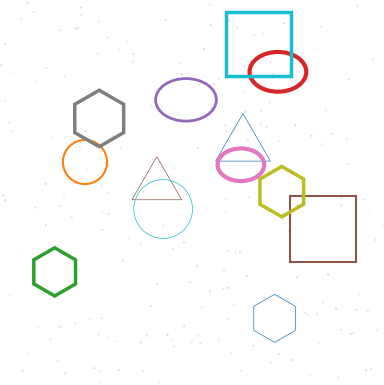[{"shape": "hexagon", "thickness": 0.5, "radius": 0.31, "center": [0.713, 0.173]}, {"shape": "triangle", "thickness": 0.5, "radius": 0.41, "center": [0.631, 0.623]}, {"shape": "circle", "thickness": 1.5, "radius": 0.29, "center": [0.221, 0.579]}, {"shape": "hexagon", "thickness": 2.5, "radius": 0.31, "center": [0.142, 0.294]}, {"shape": "oval", "thickness": 3, "radius": 0.37, "center": [0.722, 0.813]}, {"shape": "oval", "thickness": 2, "radius": 0.39, "center": [0.483, 0.741]}, {"shape": "triangle", "thickness": 0.5, "radius": 0.37, "center": [0.407, 0.518]}, {"shape": "square", "thickness": 1.5, "radius": 0.43, "center": [0.84, 0.405]}, {"shape": "oval", "thickness": 3, "radius": 0.3, "center": [0.626, 0.572]}, {"shape": "hexagon", "thickness": 2.5, "radius": 0.37, "center": [0.258, 0.692]}, {"shape": "hexagon", "thickness": 2.5, "radius": 0.33, "center": [0.732, 0.502]}, {"shape": "square", "thickness": 2.5, "radius": 0.42, "center": [0.671, 0.886]}, {"shape": "circle", "thickness": 0.5, "radius": 0.38, "center": [0.424, 0.457]}]